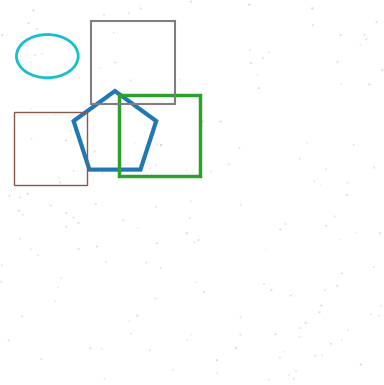[{"shape": "pentagon", "thickness": 3, "radius": 0.56, "center": [0.298, 0.651]}, {"shape": "square", "thickness": 2.5, "radius": 0.53, "center": [0.415, 0.647]}, {"shape": "square", "thickness": 1, "radius": 0.47, "center": [0.131, 0.614]}, {"shape": "square", "thickness": 1.5, "radius": 0.54, "center": [0.345, 0.837]}, {"shape": "oval", "thickness": 2, "radius": 0.4, "center": [0.123, 0.854]}]